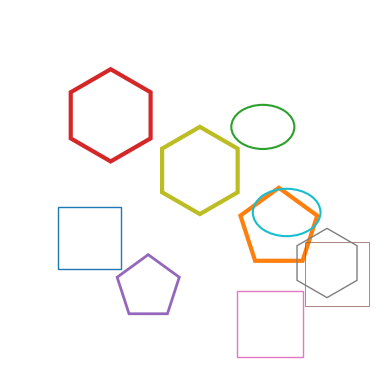[{"shape": "square", "thickness": 1, "radius": 0.41, "center": [0.232, 0.382]}, {"shape": "pentagon", "thickness": 3, "radius": 0.52, "center": [0.724, 0.407]}, {"shape": "oval", "thickness": 1.5, "radius": 0.41, "center": [0.683, 0.67]}, {"shape": "hexagon", "thickness": 3, "radius": 0.6, "center": [0.287, 0.7]}, {"shape": "pentagon", "thickness": 2, "radius": 0.42, "center": [0.385, 0.254]}, {"shape": "square", "thickness": 0.5, "radius": 0.41, "center": [0.875, 0.288]}, {"shape": "square", "thickness": 1, "radius": 0.43, "center": [0.701, 0.159]}, {"shape": "hexagon", "thickness": 1, "radius": 0.45, "center": [0.849, 0.317]}, {"shape": "hexagon", "thickness": 3, "radius": 0.57, "center": [0.519, 0.557]}, {"shape": "oval", "thickness": 1.5, "radius": 0.44, "center": [0.745, 0.448]}]